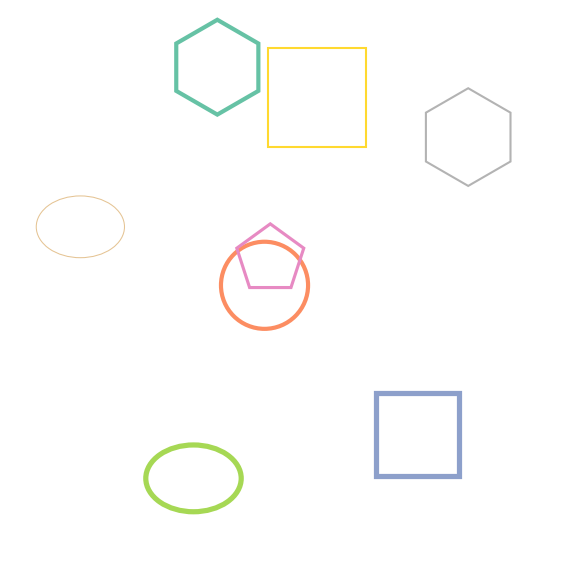[{"shape": "hexagon", "thickness": 2, "radius": 0.41, "center": [0.376, 0.883]}, {"shape": "circle", "thickness": 2, "radius": 0.38, "center": [0.458, 0.505]}, {"shape": "square", "thickness": 2.5, "radius": 0.36, "center": [0.723, 0.247]}, {"shape": "pentagon", "thickness": 1.5, "radius": 0.3, "center": [0.468, 0.551]}, {"shape": "oval", "thickness": 2.5, "radius": 0.41, "center": [0.335, 0.171]}, {"shape": "square", "thickness": 1, "radius": 0.43, "center": [0.549, 0.83]}, {"shape": "oval", "thickness": 0.5, "radius": 0.38, "center": [0.139, 0.606]}, {"shape": "hexagon", "thickness": 1, "radius": 0.42, "center": [0.811, 0.762]}]